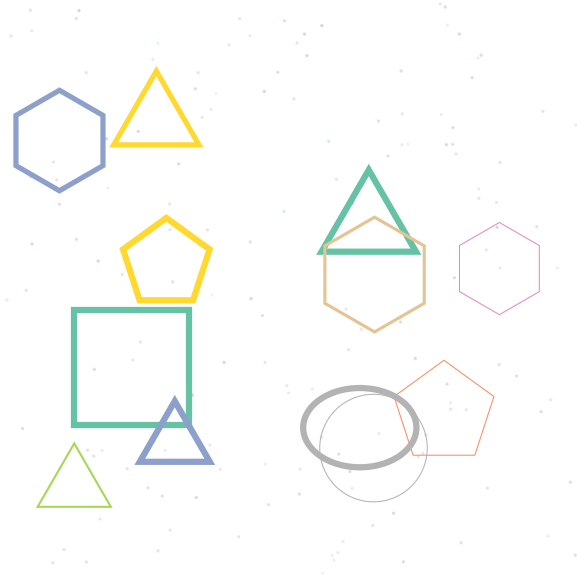[{"shape": "triangle", "thickness": 3, "radius": 0.47, "center": [0.639, 0.61]}, {"shape": "square", "thickness": 3, "radius": 0.5, "center": [0.228, 0.363]}, {"shape": "pentagon", "thickness": 0.5, "radius": 0.45, "center": [0.769, 0.284]}, {"shape": "triangle", "thickness": 3, "radius": 0.35, "center": [0.303, 0.234]}, {"shape": "hexagon", "thickness": 2.5, "radius": 0.44, "center": [0.103, 0.756]}, {"shape": "hexagon", "thickness": 0.5, "radius": 0.4, "center": [0.865, 0.534]}, {"shape": "triangle", "thickness": 1, "radius": 0.37, "center": [0.129, 0.158]}, {"shape": "triangle", "thickness": 2.5, "radius": 0.43, "center": [0.271, 0.791]}, {"shape": "pentagon", "thickness": 3, "radius": 0.39, "center": [0.288, 0.543]}, {"shape": "hexagon", "thickness": 1.5, "radius": 0.5, "center": [0.649, 0.524]}, {"shape": "circle", "thickness": 0.5, "radius": 0.47, "center": [0.647, 0.223]}, {"shape": "oval", "thickness": 3, "radius": 0.49, "center": [0.623, 0.259]}]